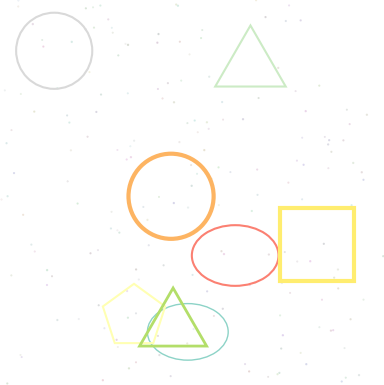[{"shape": "oval", "thickness": 1, "radius": 0.52, "center": [0.488, 0.138]}, {"shape": "pentagon", "thickness": 1.5, "radius": 0.43, "center": [0.348, 0.178]}, {"shape": "oval", "thickness": 1.5, "radius": 0.56, "center": [0.611, 0.336]}, {"shape": "circle", "thickness": 3, "radius": 0.55, "center": [0.444, 0.49]}, {"shape": "triangle", "thickness": 2, "radius": 0.5, "center": [0.45, 0.151]}, {"shape": "circle", "thickness": 1.5, "radius": 0.49, "center": [0.141, 0.868]}, {"shape": "triangle", "thickness": 1.5, "radius": 0.53, "center": [0.651, 0.828]}, {"shape": "square", "thickness": 3, "radius": 0.48, "center": [0.823, 0.365]}]